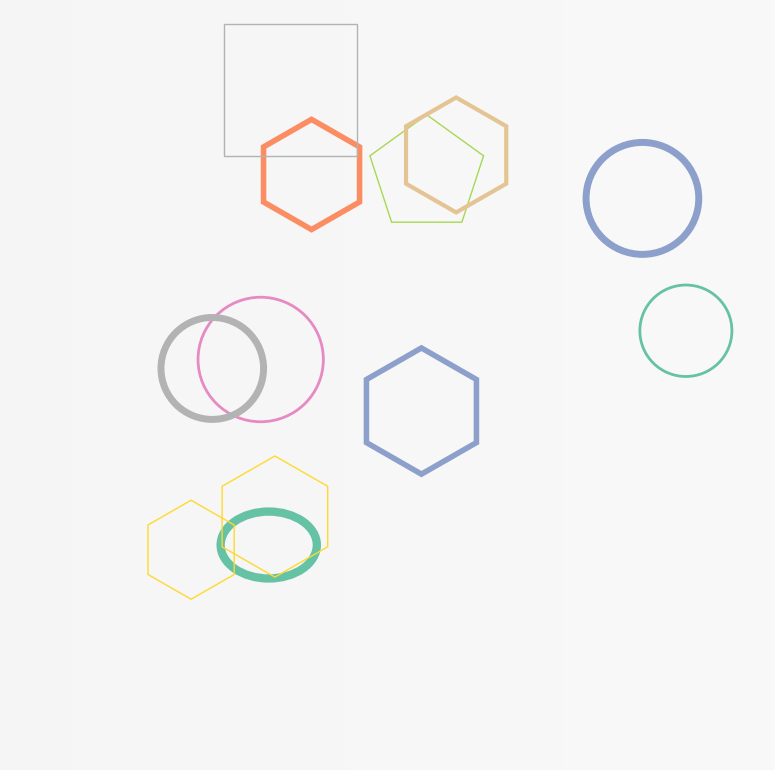[{"shape": "oval", "thickness": 3, "radius": 0.31, "center": [0.347, 0.292]}, {"shape": "circle", "thickness": 1, "radius": 0.3, "center": [0.885, 0.57]}, {"shape": "hexagon", "thickness": 2, "radius": 0.36, "center": [0.402, 0.773]}, {"shape": "circle", "thickness": 2.5, "radius": 0.36, "center": [0.829, 0.742]}, {"shape": "hexagon", "thickness": 2, "radius": 0.41, "center": [0.544, 0.466]}, {"shape": "circle", "thickness": 1, "radius": 0.4, "center": [0.336, 0.533]}, {"shape": "pentagon", "thickness": 0.5, "radius": 0.39, "center": [0.551, 0.774]}, {"shape": "hexagon", "thickness": 0.5, "radius": 0.32, "center": [0.247, 0.286]}, {"shape": "hexagon", "thickness": 0.5, "radius": 0.39, "center": [0.355, 0.329]}, {"shape": "hexagon", "thickness": 1.5, "radius": 0.37, "center": [0.589, 0.799]}, {"shape": "circle", "thickness": 2.5, "radius": 0.33, "center": [0.274, 0.522]}, {"shape": "square", "thickness": 0.5, "radius": 0.43, "center": [0.375, 0.883]}]